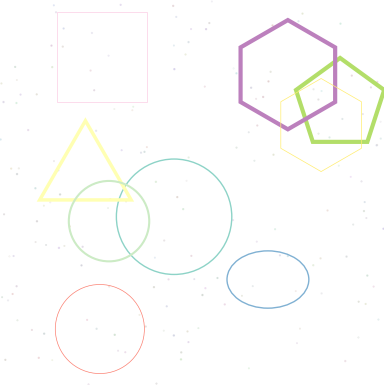[{"shape": "circle", "thickness": 1, "radius": 0.75, "center": [0.452, 0.437]}, {"shape": "triangle", "thickness": 2.5, "radius": 0.69, "center": [0.222, 0.549]}, {"shape": "circle", "thickness": 0.5, "radius": 0.58, "center": [0.259, 0.145]}, {"shape": "oval", "thickness": 1, "radius": 0.53, "center": [0.696, 0.274]}, {"shape": "pentagon", "thickness": 3, "radius": 0.6, "center": [0.883, 0.729]}, {"shape": "square", "thickness": 0.5, "radius": 0.59, "center": [0.265, 0.852]}, {"shape": "hexagon", "thickness": 3, "radius": 0.71, "center": [0.748, 0.806]}, {"shape": "circle", "thickness": 1.5, "radius": 0.52, "center": [0.283, 0.426]}, {"shape": "hexagon", "thickness": 0.5, "radius": 0.6, "center": [0.834, 0.675]}]